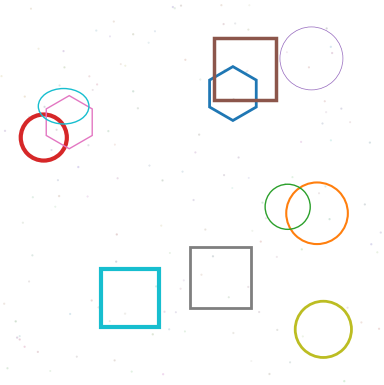[{"shape": "hexagon", "thickness": 2, "radius": 0.35, "center": [0.605, 0.757]}, {"shape": "circle", "thickness": 1.5, "radius": 0.4, "center": [0.823, 0.446]}, {"shape": "circle", "thickness": 1, "radius": 0.29, "center": [0.747, 0.463]}, {"shape": "circle", "thickness": 3, "radius": 0.3, "center": [0.114, 0.643]}, {"shape": "circle", "thickness": 0.5, "radius": 0.41, "center": [0.809, 0.848]}, {"shape": "square", "thickness": 2.5, "radius": 0.4, "center": [0.636, 0.82]}, {"shape": "hexagon", "thickness": 1, "radius": 0.34, "center": [0.18, 0.683]}, {"shape": "square", "thickness": 2, "radius": 0.4, "center": [0.574, 0.28]}, {"shape": "circle", "thickness": 2, "radius": 0.37, "center": [0.84, 0.145]}, {"shape": "square", "thickness": 3, "radius": 0.38, "center": [0.338, 0.225]}, {"shape": "oval", "thickness": 1, "radius": 0.33, "center": [0.165, 0.724]}]